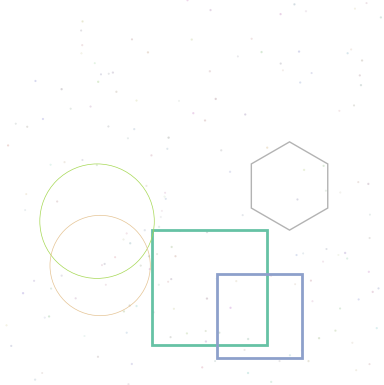[{"shape": "square", "thickness": 2, "radius": 0.74, "center": [0.544, 0.253]}, {"shape": "square", "thickness": 2, "radius": 0.55, "center": [0.674, 0.18]}, {"shape": "circle", "thickness": 0.5, "radius": 0.74, "center": [0.252, 0.426]}, {"shape": "circle", "thickness": 0.5, "radius": 0.65, "center": [0.26, 0.31]}, {"shape": "hexagon", "thickness": 1, "radius": 0.57, "center": [0.752, 0.517]}]